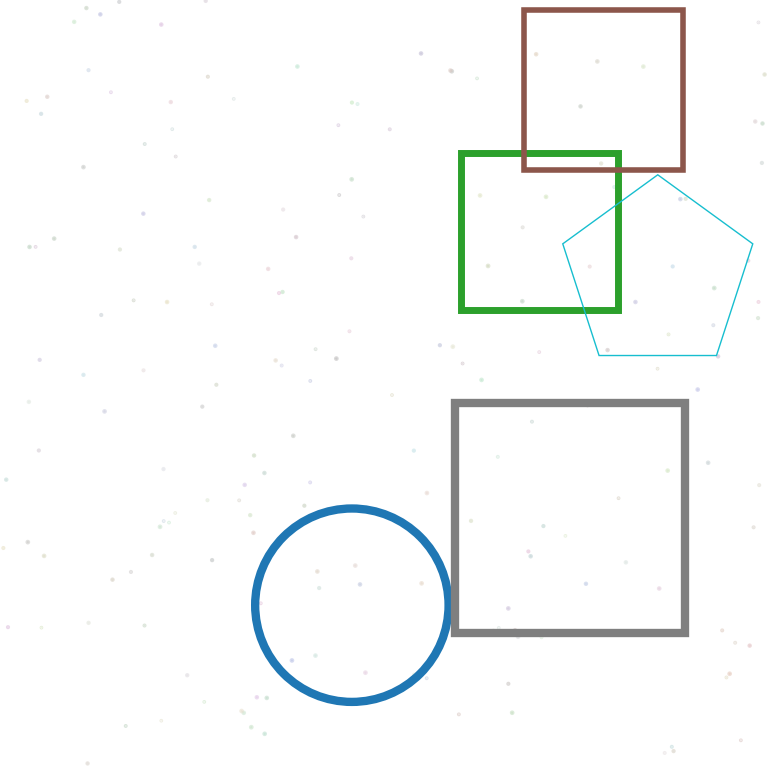[{"shape": "circle", "thickness": 3, "radius": 0.63, "center": [0.457, 0.214]}, {"shape": "square", "thickness": 2.5, "radius": 0.51, "center": [0.7, 0.699]}, {"shape": "square", "thickness": 2, "radius": 0.52, "center": [0.784, 0.883]}, {"shape": "square", "thickness": 3, "radius": 0.74, "center": [0.74, 0.327]}, {"shape": "pentagon", "thickness": 0.5, "radius": 0.65, "center": [0.854, 0.643]}]